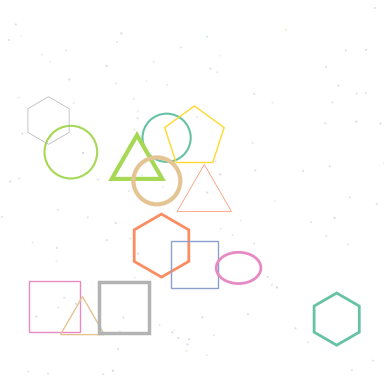[{"shape": "hexagon", "thickness": 2, "radius": 0.34, "center": [0.875, 0.171]}, {"shape": "circle", "thickness": 1.5, "radius": 0.31, "center": [0.433, 0.642]}, {"shape": "hexagon", "thickness": 2, "radius": 0.41, "center": [0.419, 0.362]}, {"shape": "triangle", "thickness": 0.5, "radius": 0.41, "center": [0.531, 0.492]}, {"shape": "square", "thickness": 1, "radius": 0.31, "center": [0.505, 0.313]}, {"shape": "oval", "thickness": 2, "radius": 0.29, "center": [0.62, 0.304]}, {"shape": "square", "thickness": 1, "radius": 0.33, "center": [0.142, 0.204]}, {"shape": "circle", "thickness": 1.5, "radius": 0.34, "center": [0.184, 0.605]}, {"shape": "triangle", "thickness": 3, "radius": 0.38, "center": [0.356, 0.573]}, {"shape": "pentagon", "thickness": 1, "radius": 0.41, "center": [0.505, 0.644]}, {"shape": "triangle", "thickness": 1, "radius": 0.33, "center": [0.214, 0.164]}, {"shape": "circle", "thickness": 3, "radius": 0.3, "center": [0.407, 0.53]}, {"shape": "hexagon", "thickness": 0.5, "radius": 0.31, "center": [0.126, 0.687]}, {"shape": "square", "thickness": 2.5, "radius": 0.33, "center": [0.322, 0.201]}]